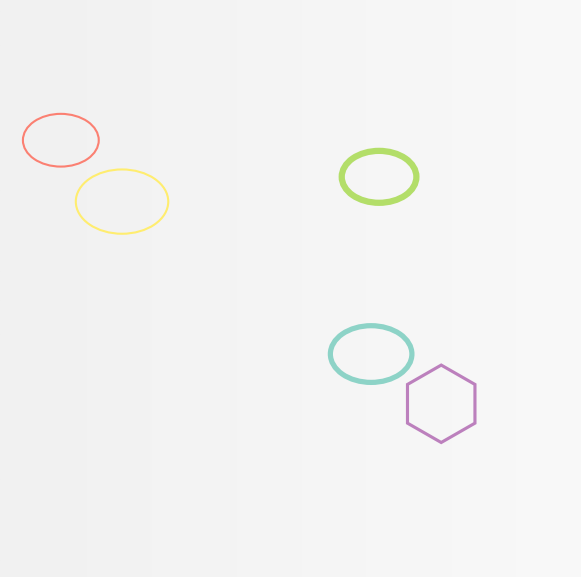[{"shape": "oval", "thickness": 2.5, "radius": 0.35, "center": [0.639, 0.386]}, {"shape": "oval", "thickness": 1, "radius": 0.33, "center": [0.105, 0.756]}, {"shape": "oval", "thickness": 3, "radius": 0.32, "center": [0.652, 0.693]}, {"shape": "hexagon", "thickness": 1.5, "radius": 0.34, "center": [0.759, 0.3]}, {"shape": "oval", "thickness": 1, "radius": 0.4, "center": [0.21, 0.65]}]